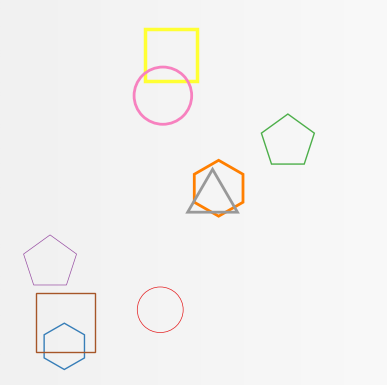[{"shape": "circle", "thickness": 0.5, "radius": 0.3, "center": [0.414, 0.195]}, {"shape": "hexagon", "thickness": 1, "radius": 0.3, "center": [0.166, 0.1]}, {"shape": "pentagon", "thickness": 1, "radius": 0.36, "center": [0.743, 0.632]}, {"shape": "pentagon", "thickness": 0.5, "radius": 0.36, "center": [0.129, 0.318]}, {"shape": "hexagon", "thickness": 2, "radius": 0.36, "center": [0.564, 0.511]}, {"shape": "square", "thickness": 2.5, "radius": 0.33, "center": [0.441, 0.858]}, {"shape": "square", "thickness": 1, "radius": 0.38, "center": [0.168, 0.162]}, {"shape": "circle", "thickness": 2, "radius": 0.37, "center": [0.42, 0.752]}, {"shape": "triangle", "thickness": 2, "radius": 0.37, "center": [0.549, 0.486]}]